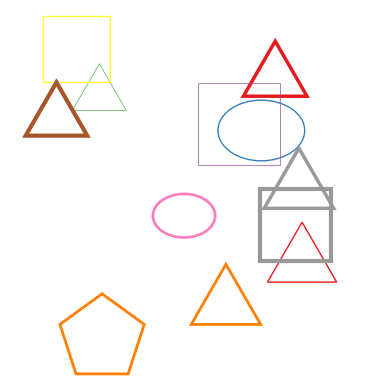[{"shape": "triangle", "thickness": 1, "radius": 0.52, "center": [0.785, 0.319]}, {"shape": "triangle", "thickness": 2.5, "radius": 0.48, "center": [0.715, 0.798]}, {"shape": "oval", "thickness": 1, "radius": 0.56, "center": [0.679, 0.661]}, {"shape": "triangle", "thickness": 0.5, "radius": 0.41, "center": [0.258, 0.753]}, {"shape": "square", "thickness": 0.5, "radius": 0.53, "center": [0.622, 0.678]}, {"shape": "triangle", "thickness": 2, "radius": 0.52, "center": [0.587, 0.209]}, {"shape": "pentagon", "thickness": 2, "radius": 0.58, "center": [0.265, 0.122]}, {"shape": "square", "thickness": 1, "radius": 0.43, "center": [0.199, 0.872]}, {"shape": "triangle", "thickness": 3, "radius": 0.46, "center": [0.147, 0.694]}, {"shape": "oval", "thickness": 2, "radius": 0.4, "center": [0.478, 0.44]}, {"shape": "triangle", "thickness": 2.5, "radius": 0.52, "center": [0.776, 0.511]}, {"shape": "square", "thickness": 3, "radius": 0.46, "center": [0.768, 0.415]}]